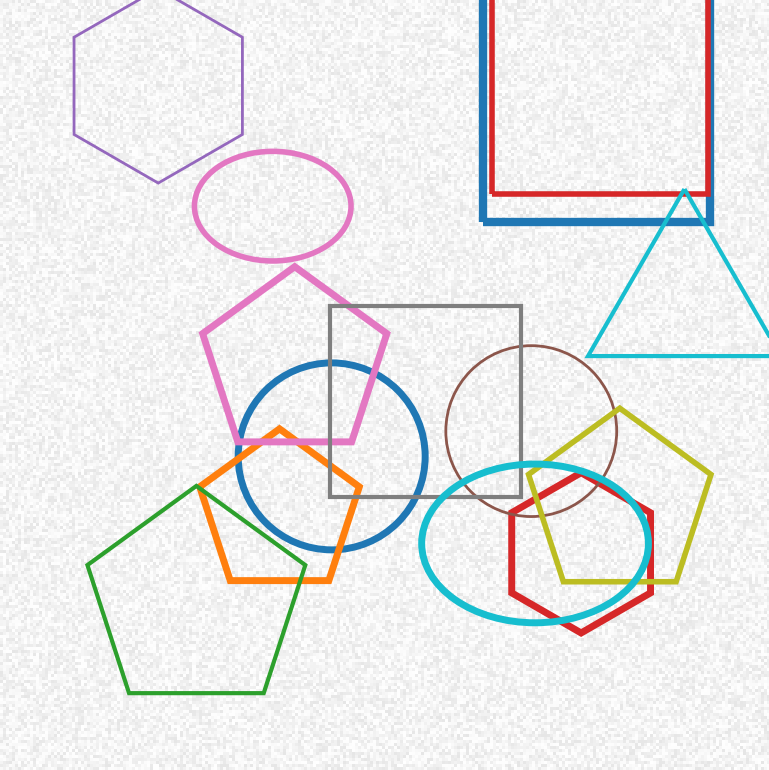[{"shape": "circle", "thickness": 2.5, "radius": 0.61, "center": [0.431, 0.407]}, {"shape": "square", "thickness": 3, "radius": 0.74, "center": [0.775, 0.859]}, {"shape": "pentagon", "thickness": 2.5, "radius": 0.54, "center": [0.363, 0.334]}, {"shape": "pentagon", "thickness": 1.5, "radius": 0.74, "center": [0.255, 0.22]}, {"shape": "hexagon", "thickness": 2.5, "radius": 0.52, "center": [0.755, 0.282]}, {"shape": "square", "thickness": 2, "radius": 0.7, "center": [0.779, 0.889]}, {"shape": "hexagon", "thickness": 1, "radius": 0.63, "center": [0.205, 0.888]}, {"shape": "circle", "thickness": 1, "radius": 0.55, "center": [0.69, 0.44]}, {"shape": "oval", "thickness": 2, "radius": 0.51, "center": [0.354, 0.732]}, {"shape": "pentagon", "thickness": 2.5, "radius": 0.63, "center": [0.383, 0.528]}, {"shape": "square", "thickness": 1.5, "radius": 0.62, "center": [0.553, 0.478]}, {"shape": "pentagon", "thickness": 2, "radius": 0.62, "center": [0.805, 0.345]}, {"shape": "oval", "thickness": 2.5, "radius": 0.74, "center": [0.695, 0.294]}, {"shape": "triangle", "thickness": 1.5, "radius": 0.72, "center": [0.889, 0.61]}]